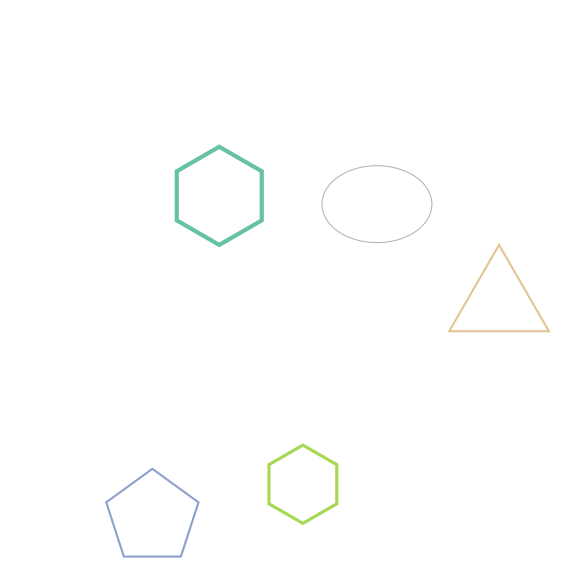[{"shape": "hexagon", "thickness": 2, "radius": 0.42, "center": [0.38, 0.66]}, {"shape": "pentagon", "thickness": 1, "radius": 0.42, "center": [0.264, 0.103]}, {"shape": "hexagon", "thickness": 1.5, "radius": 0.34, "center": [0.524, 0.161]}, {"shape": "triangle", "thickness": 1, "radius": 0.5, "center": [0.864, 0.475]}, {"shape": "oval", "thickness": 0.5, "radius": 0.48, "center": [0.653, 0.646]}]